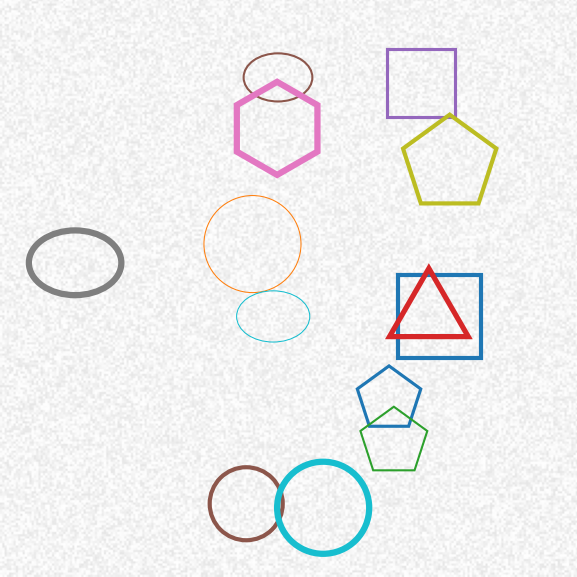[{"shape": "pentagon", "thickness": 1.5, "radius": 0.29, "center": [0.674, 0.308]}, {"shape": "square", "thickness": 2, "radius": 0.36, "center": [0.761, 0.451]}, {"shape": "circle", "thickness": 0.5, "radius": 0.42, "center": [0.437, 0.576]}, {"shape": "pentagon", "thickness": 1, "radius": 0.3, "center": [0.682, 0.234]}, {"shape": "triangle", "thickness": 2.5, "radius": 0.39, "center": [0.743, 0.456]}, {"shape": "square", "thickness": 1.5, "radius": 0.3, "center": [0.729, 0.856]}, {"shape": "circle", "thickness": 2, "radius": 0.32, "center": [0.426, 0.127]}, {"shape": "oval", "thickness": 1, "radius": 0.3, "center": [0.481, 0.865]}, {"shape": "hexagon", "thickness": 3, "radius": 0.4, "center": [0.48, 0.777]}, {"shape": "oval", "thickness": 3, "radius": 0.4, "center": [0.13, 0.544]}, {"shape": "pentagon", "thickness": 2, "radius": 0.42, "center": [0.779, 0.716]}, {"shape": "circle", "thickness": 3, "radius": 0.4, "center": [0.56, 0.12]}, {"shape": "oval", "thickness": 0.5, "radius": 0.32, "center": [0.473, 0.451]}]